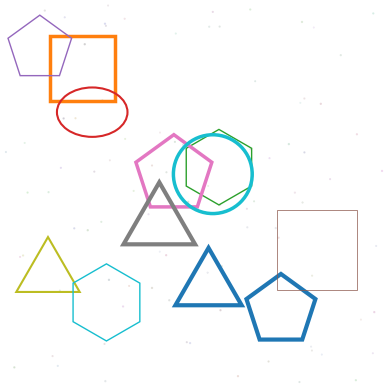[{"shape": "triangle", "thickness": 3, "radius": 0.5, "center": [0.542, 0.257]}, {"shape": "pentagon", "thickness": 3, "radius": 0.47, "center": [0.73, 0.194]}, {"shape": "square", "thickness": 2.5, "radius": 0.43, "center": [0.214, 0.823]}, {"shape": "hexagon", "thickness": 1, "radius": 0.49, "center": [0.569, 0.566]}, {"shape": "oval", "thickness": 1.5, "radius": 0.46, "center": [0.24, 0.709]}, {"shape": "pentagon", "thickness": 1, "radius": 0.43, "center": [0.103, 0.874]}, {"shape": "square", "thickness": 0.5, "radius": 0.52, "center": [0.823, 0.35]}, {"shape": "pentagon", "thickness": 2.5, "radius": 0.52, "center": [0.452, 0.546]}, {"shape": "triangle", "thickness": 3, "radius": 0.54, "center": [0.414, 0.419]}, {"shape": "triangle", "thickness": 1.5, "radius": 0.48, "center": [0.125, 0.289]}, {"shape": "hexagon", "thickness": 1, "radius": 0.5, "center": [0.277, 0.215]}, {"shape": "circle", "thickness": 2.5, "radius": 0.51, "center": [0.553, 0.548]}]